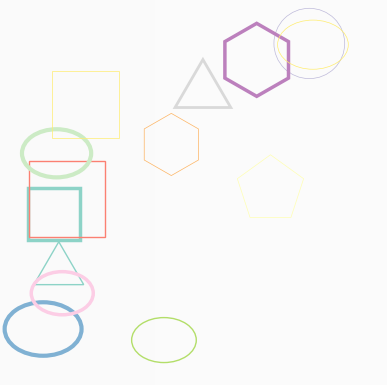[{"shape": "triangle", "thickness": 1, "radius": 0.37, "center": [0.152, 0.298]}, {"shape": "square", "thickness": 2.5, "radius": 0.34, "center": [0.14, 0.445]}, {"shape": "pentagon", "thickness": 0.5, "radius": 0.45, "center": [0.698, 0.508]}, {"shape": "circle", "thickness": 0.5, "radius": 0.46, "center": [0.798, 0.887]}, {"shape": "square", "thickness": 1, "radius": 0.49, "center": [0.173, 0.483]}, {"shape": "oval", "thickness": 3, "radius": 0.5, "center": [0.111, 0.145]}, {"shape": "hexagon", "thickness": 0.5, "radius": 0.4, "center": [0.442, 0.625]}, {"shape": "oval", "thickness": 1, "radius": 0.42, "center": [0.423, 0.117]}, {"shape": "oval", "thickness": 2.5, "radius": 0.4, "center": [0.161, 0.238]}, {"shape": "triangle", "thickness": 2, "radius": 0.42, "center": [0.524, 0.762]}, {"shape": "hexagon", "thickness": 2.5, "radius": 0.47, "center": [0.662, 0.845]}, {"shape": "oval", "thickness": 3, "radius": 0.45, "center": [0.146, 0.602]}, {"shape": "square", "thickness": 0.5, "radius": 0.43, "center": [0.22, 0.729]}, {"shape": "oval", "thickness": 0.5, "radius": 0.46, "center": [0.808, 0.884]}]